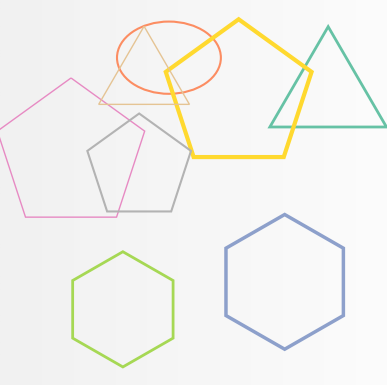[{"shape": "triangle", "thickness": 2, "radius": 0.87, "center": [0.847, 0.757]}, {"shape": "oval", "thickness": 1.5, "radius": 0.67, "center": [0.436, 0.85]}, {"shape": "hexagon", "thickness": 2.5, "radius": 0.87, "center": [0.735, 0.268]}, {"shape": "pentagon", "thickness": 1, "radius": 1.0, "center": [0.183, 0.598]}, {"shape": "hexagon", "thickness": 2, "radius": 0.75, "center": [0.317, 0.197]}, {"shape": "pentagon", "thickness": 3, "radius": 0.99, "center": [0.616, 0.752]}, {"shape": "triangle", "thickness": 1, "radius": 0.68, "center": [0.372, 0.797]}, {"shape": "pentagon", "thickness": 1.5, "radius": 0.7, "center": [0.359, 0.565]}]